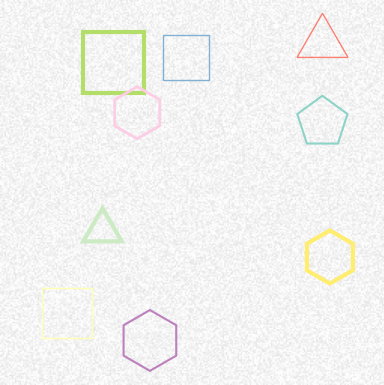[{"shape": "pentagon", "thickness": 1.5, "radius": 0.34, "center": [0.837, 0.683]}, {"shape": "square", "thickness": 1, "radius": 0.33, "center": [0.174, 0.187]}, {"shape": "triangle", "thickness": 1, "radius": 0.38, "center": [0.838, 0.889]}, {"shape": "square", "thickness": 1, "radius": 0.29, "center": [0.483, 0.85]}, {"shape": "square", "thickness": 3, "radius": 0.4, "center": [0.295, 0.838]}, {"shape": "hexagon", "thickness": 2, "radius": 0.34, "center": [0.356, 0.707]}, {"shape": "hexagon", "thickness": 1.5, "radius": 0.39, "center": [0.389, 0.116]}, {"shape": "triangle", "thickness": 3, "radius": 0.29, "center": [0.266, 0.402]}, {"shape": "hexagon", "thickness": 3, "radius": 0.34, "center": [0.857, 0.332]}]